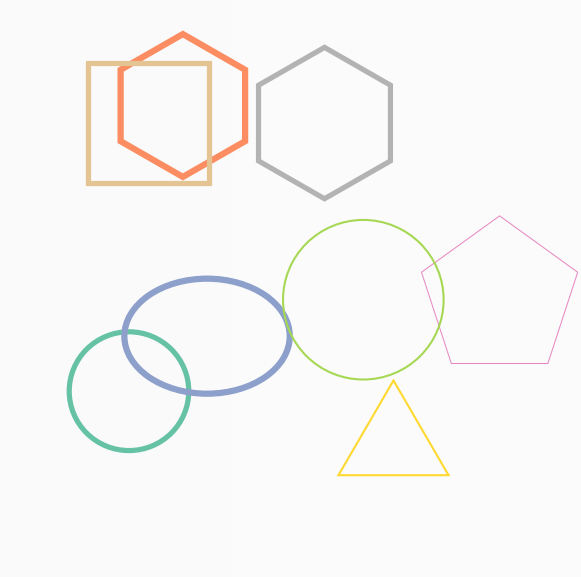[{"shape": "circle", "thickness": 2.5, "radius": 0.51, "center": [0.222, 0.322]}, {"shape": "hexagon", "thickness": 3, "radius": 0.62, "center": [0.315, 0.816]}, {"shape": "oval", "thickness": 3, "radius": 0.71, "center": [0.356, 0.417]}, {"shape": "pentagon", "thickness": 0.5, "radius": 0.71, "center": [0.86, 0.484]}, {"shape": "circle", "thickness": 1, "radius": 0.69, "center": [0.625, 0.48]}, {"shape": "triangle", "thickness": 1, "radius": 0.55, "center": [0.677, 0.231]}, {"shape": "square", "thickness": 2.5, "radius": 0.52, "center": [0.255, 0.787]}, {"shape": "hexagon", "thickness": 2.5, "radius": 0.66, "center": [0.558, 0.786]}]